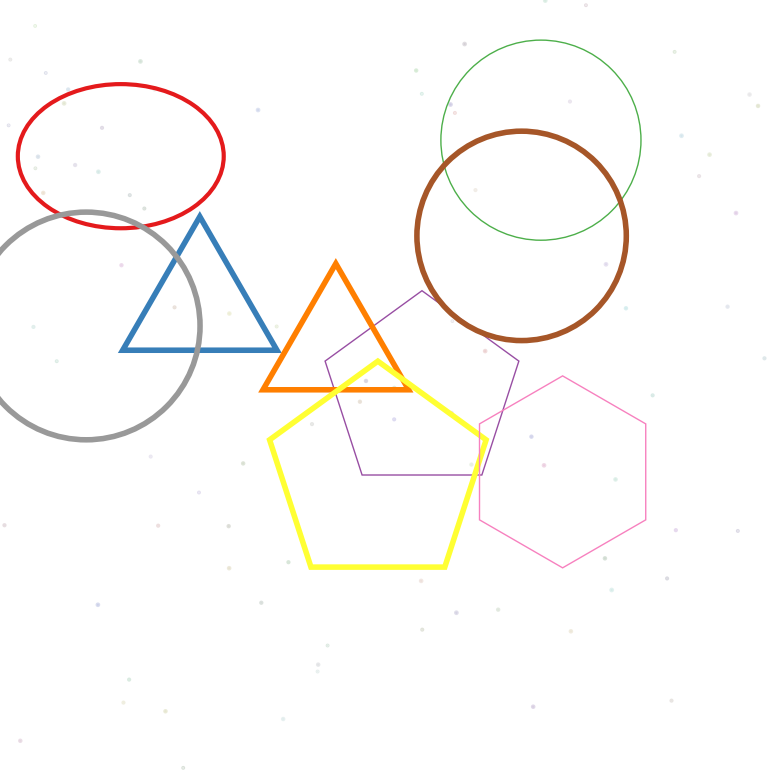[{"shape": "oval", "thickness": 1.5, "radius": 0.67, "center": [0.157, 0.797]}, {"shape": "triangle", "thickness": 2, "radius": 0.58, "center": [0.26, 0.603]}, {"shape": "circle", "thickness": 0.5, "radius": 0.65, "center": [0.703, 0.818]}, {"shape": "pentagon", "thickness": 0.5, "radius": 0.66, "center": [0.548, 0.49]}, {"shape": "triangle", "thickness": 2, "radius": 0.55, "center": [0.436, 0.548]}, {"shape": "pentagon", "thickness": 2, "radius": 0.74, "center": [0.491, 0.383]}, {"shape": "circle", "thickness": 2, "radius": 0.68, "center": [0.677, 0.694]}, {"shape": "hexagon", "thickness": 0.5, "radius": 0.62, "center": [0.731, 0.387]}, {"shape": "circle", "thickness": 2, "radius": 0.74, "center": [0.112, 0.577]}]